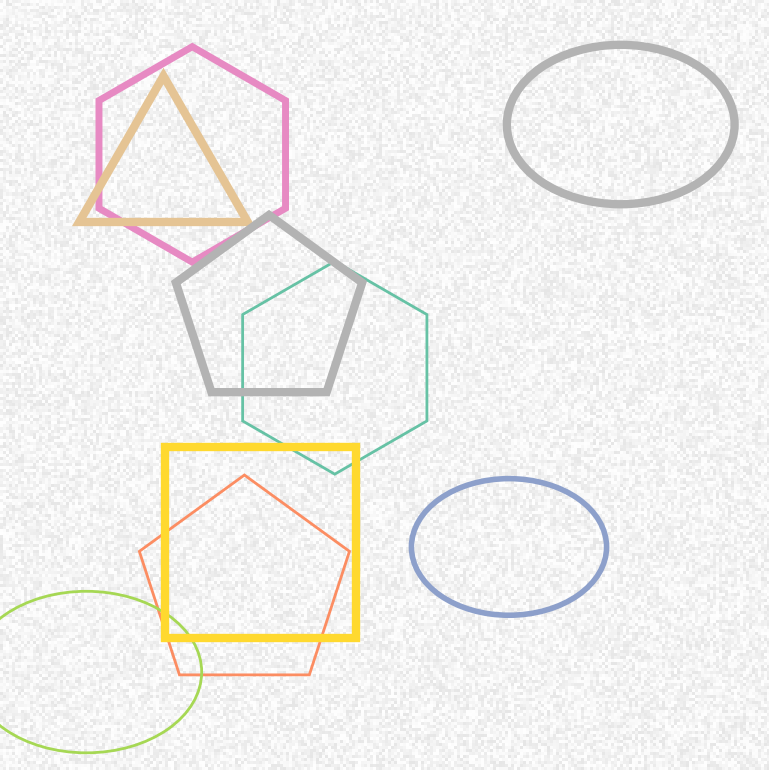[{"shape": "hexagon", "thickness": 1, "radius": 0.69, "center": [0.435, 0.522]}, {"shape": "pentagon", "thickness": 1, "radius": 0.72, "center": [0.317, 0.24]}, {"shape": "oval", "thickness": 2, "radius": 0.63, "center": [0.661, 0.29]}, {"shape": "hexagon", "thickness": 2.5, "radius": 0.7, "center": [0.25, 0.799]}, {"shape": "oval", "thickness": 1, "radius": 0.75, "center": [0.112, 0.127]}, {"shape": "square", "thickness": 3, "radius": 0.62, "center": [0.339, 0.295]}, {"shape": "triangle", "thickness": 3, "radius": 0.63, "center": [0.212, 0.775]}, {"shape": "oval", "thickness": 3, "radius": 0.74, "center": [0.806, 0.838]}, {"shape": "pentagon", "thickness": 3, "radius": 0.64, "center": [0.349, 0.594]}]